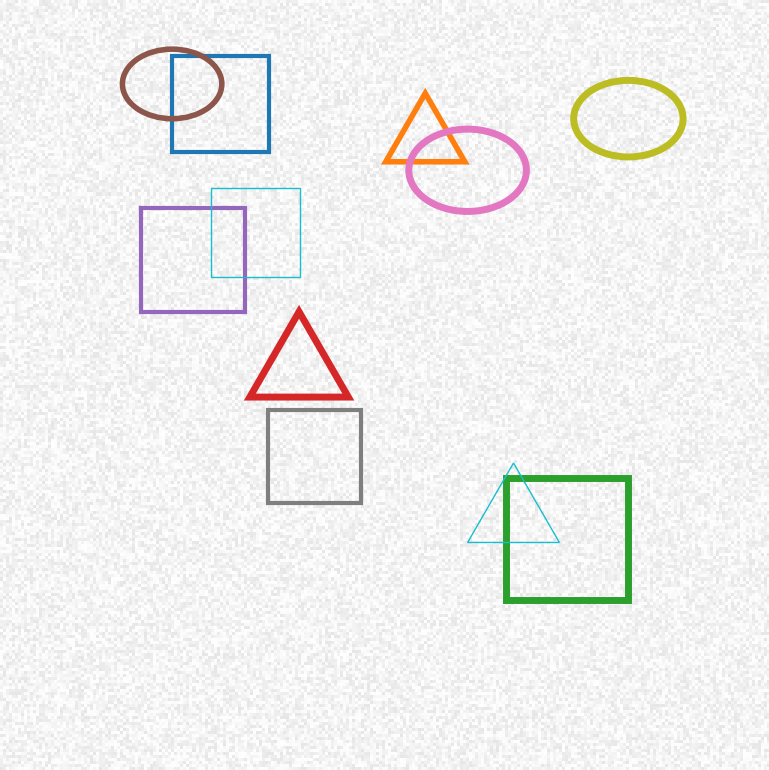[{"shape": "square", "thickness": 1.5, "radius": 0.31, "center": [0.286, 0.865]}, {"shape": "triangle", "thickness": 2, "radius": 0.3, "center": [0.552, 0.82]}, {"shape": "square", "thickness": 2.5, "radius": 0.39, "center": [0.736, 0.3]}, {"shape": "triangle", "thickness": 2.5, "radius": 0.37, "center": [0.388, 0.521]}, {"shape": "square", "thickness": 1.5, "radius": 0.34, "center": [0.25, 0.663]}, {"shape": "oval", "thickness": 2, "radius": 0.32, "center": [0.224, 0.891]}, {"shape": "oval", "thickness": 2.5, "radius": 0.38, "center": [0.607, 0.779]}, {"shape": "square", "thickness": 1.5, "radius": 0.3, "center": [0.409, 0.407]}, {"shape": "oval", "thickness": 2.5, "radius": 0.36, "center": [0.816, 0.846]}, {"shape": "square", "thickness": 0.5, "radius": 0.29, "center": [0.332, 0.698]}, {"shape": "triangle", "thickness": 0.5, "radius": 0.34, "center": [0.667, 0.33]}]